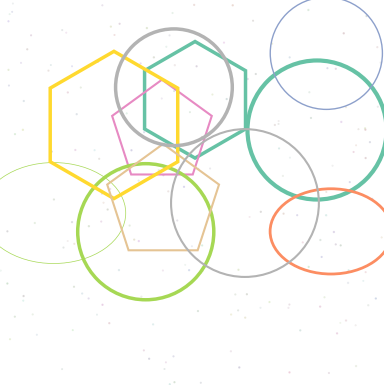[{"shape": "circle", "thickness": 3, "radius": 0.9, "center": [0.823, 0.662]}, {"shape": "hexagon", "thickness": 2.5, "radius": 0.76, "center": [0.507, 0.741]}, {"shape": "oval", "thickness": 2, "radius": 0.79, "center": [0.86, 0.399]}, {"shape": "circle", "thickness": 1, "radius": 0.73, "center": [0.848, 0.862]}, {"shape": "pentagon", "thickness": 1.5, "radius": 0.68, "center": [0.421, 0.657]}, {"shape": "oval", "thickness": 0.5, "radius": 0.94, "center": [0.139, 0.447]}, {"shape": "circle", "thickness": 2.5, "radius": 0.88, "center": [0.379, 0.398]}, {"shape": "hexagon", "thickness": 2.5, "radius": 0.96, "center": [0.296, 0.675]}, {"shape": "pentagon", "thickness": 1.5, "radius": 0.76, "center": [0.424, 0.473]}, {"shape": "circle", "thickness": 1.5, "radius": 0.96, "center": [0.636, 0.473]}, {"shape": "circle", "thickness": 2.5, "radius": 0.76, "center": [0.452, 0.773]}]